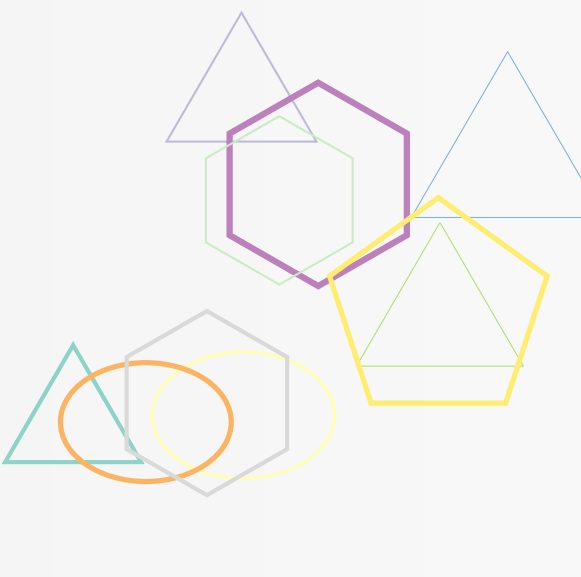[{"shape": "triangle", "thickness": 2, "radius": 0.68, "center": [0.126, 0.266]}, {"shape": "oval", "thickness": 1.5, "radius": 0.78, "center": [0.419, 0.28]}, {"shape": "triangle", "thickness": 1, "radius": 0.74, "center": [0.415, 0.828]}, {"shape": "triangle", "thickness": 0.5, "radius": 0.96, "center": [0.873, 0.718]}, {"shape": "oval", "thickness": 2.5, "radius": 0.73, "center": [0.251, 0.268]}, {"shape": "triangle", "thickness": 0.5, "radius": 0.83, "center": [0.757, 0.448]}, {"shape": "hexagon", "thickness": 2, "radius": 0.8, "center": [0.356, 0.301]}, {"shape": "hexagon", "thickness": 3, "radius": 0.88, "center": [0.547, 0.68]}, {"shape": "hexagon", "thickness": 1, "radius": 0.73, "center": [0.48, 0.652]}, {"shape": "pentagon", "thickness": 2.5, "radius": 0.98, "center": [0.754, 0.46]}]